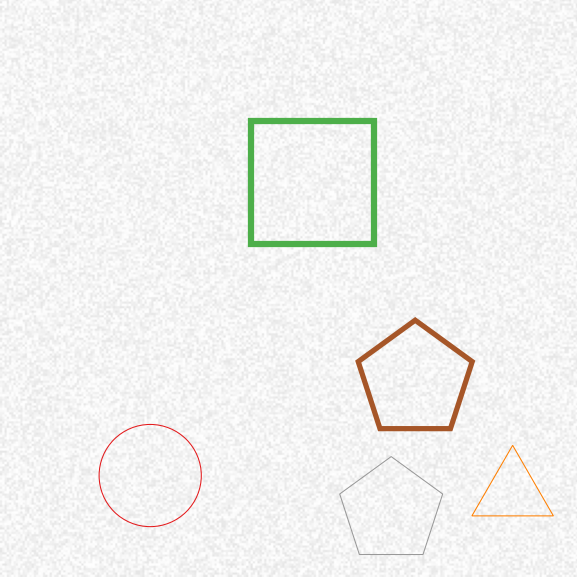[{"shape": "circle", "thickness": 0.5, "radius": 0.44, "center": [0.26, 0.176]}, {"shape": "square", "thickness": 3, "radius": 0.53, "center": [0.542, 0.683]}, {"shape": "triangle", "thickness": 0.5, "radius": 0.41, "center": [0.888, 0.147]}, {"shape": "pentagon", "thickness": 2.5, "radius": 0.52, "center": [0.719, 0.341]}, {"shape": "pentagon", "thickness": 0.5, "radius": 0.47, "center": [0.677, 0.115]}]